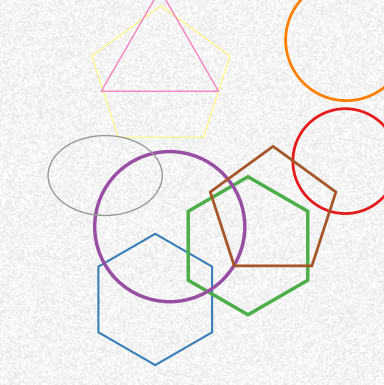[{"shape": "circle", "thickness": 2, "radius": 0.68, "center": [0.897, 0.581]}, {"shape": "hexagon", "thickness": 1.5, "radius": 0.85, "center": [0.403, 0.222]}, {"shape": "hexagon", "thickness": 2.5, "radius": 0.9, "center": [0.644, 0.362]}, {"shape": "circle", "thickness": 2.5, "radius": 0.97, "center": [0.441, 0.411]}, {"shape": "circle", "thickness": 2, "radius": 0.79, "center": [0.899, 0.896]}, {"shape": "pentagon", "thickness": 0.5, "radius": 0.94, "center": [0.418, 0.796]}, {"shape": "pentagon", "thickness": 2, "radius": 0.86, "center": [0.709, 0.448]}, {"shape": "triangle", "thickness": 1, "radius": 0.88, "center": [0.415, 0.851]}, {"shape": "oval", "thickness": 1, "radius": 0.74, "center": [0.273, 0.544]}]